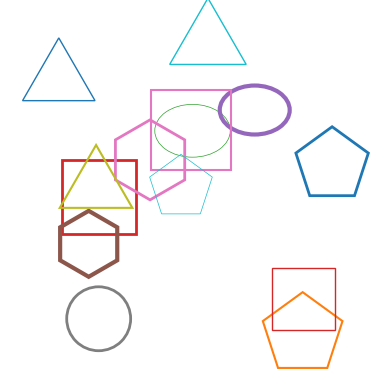[{"shape": "triangle", "thickness": 1, "radius": 0.54, "center": [0.153, 0.793]}, {"shape": "pentagon", "thickness": 2, "radius": 0.49, "center": [0.863, 0.572]}, {"shape": "pentagon", "thickness": 1.5, "radius": 0.54, "center": [0.786, 0.132]}, {"shape": "oval", "thickness": 0.5, "radius": 0.49, "center": [0.5, 0.66]}, {"shape": "square", "thickness": 1, "radius": 0.4, "center": [0.788, 0.224]}, {"shape": "square", "thickness": 2, "radius": 0.48, "center": [0.258, 0.489]}, {"shape": "oval", "thickness": 3, "radius": 0.45, "center": [0.662, 0.714]}, {"shape": "hexagon", "thickness": 3, "radius": 0.43, "center": [0.23, 0.367]}, {"shape": "square", "thickness": 1.5, "radius": 0.52, "center": [0.496, 0.661]}, {"shape": "hexagon", "thickness": 2, "radius": 0.52, "center": [0.39, 0.585]}, {"shape": "circle", "thickness": 2, "radius": 0.42, "center": [0.256, 0.172]}, {"shape": "triangle", "thickness": 1.5, "radius": 0.54, "center": [0.25, 0.515]}, {"shape": "pentagon", "thickness": 0.5, "radius": 0.43, "center": [0.47, 0.514]}, {"shape": "triangle", "thickness": 1, "radius": 0.57, "center": [0.54, 0.89]}]